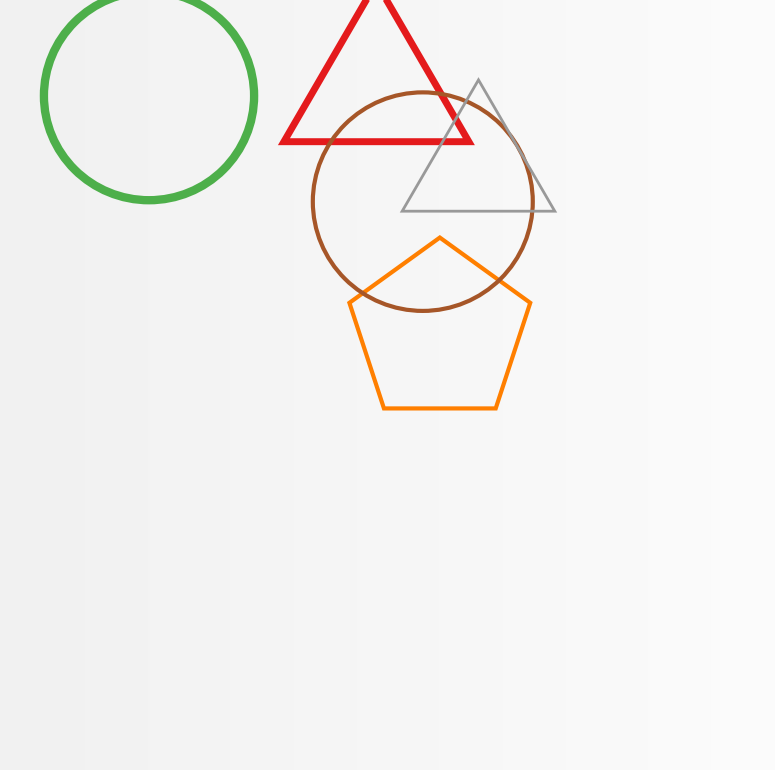[{"shape": "triangle", "thickness": 2.5, "radius": 0.69, "center": [0.486, 0.885]}, {"shape": "circle", "thickness": 3, "radius": 0.68, "center": [0.192, 0.876]}, {"shape": "pentagon", "thickness": 1.5, "radius": 0.61, "center": [0.568, 0.569]}, {"shape": "circle", "thickness": 1.5, "radius": 0.71, "center": [0.546, 0.738]}, {"shape": "triangle", "thickness": 1, "radius": 0.57, "center": [0.617, 0.783]}]